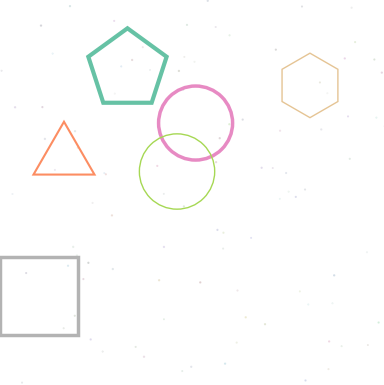[{"shape": "pentagon", "thickness": 3, "radius": 0.53, "center": [0.331, 0.82]}, {"shape": "triangle", "thickness": 1.5, "radius": 0.46, "center": [0.166, 0.592]}, {"shape": "circle", "thickness": 2.5, "radius": 0.48, "center": [0.508, 0.68]}, {"shape": "circle", "thickness": 1, "radius": 0.49, "center": [0.46, 0.555]}, {"shape": "hexagon", "thickness": 1, "radius": 0.42, "center": [0.805, 0.778]}, {"shape": "square", "thickness": 2.5, "radius": 0.5, "center": [0.101, 0.231]}]